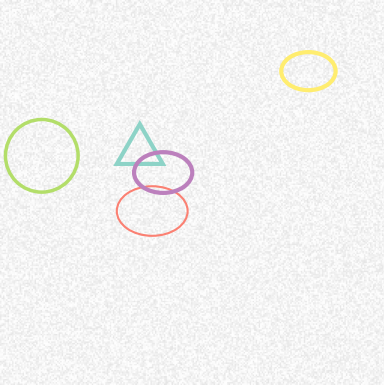[{"shape": "triangle", "thickness": 3, "radius": 0.34, "center": [0.363, 0.609]}, {"shape": "oval", "thickness": 1.5, "radius": 0.46, "center": [0.395, 0.452]}, {"shape": "circle", "thickness": 2.5, "radius": 0.47, "center": [0.109, 0.595]}, {"shape": "oval", "thickness": 3, "radius": 0.38, "center": [0.424, 0.552]}, {"shape": "oval", "thickness": 3, "radius": 0.35, "center": [0.801, 0.815]}]